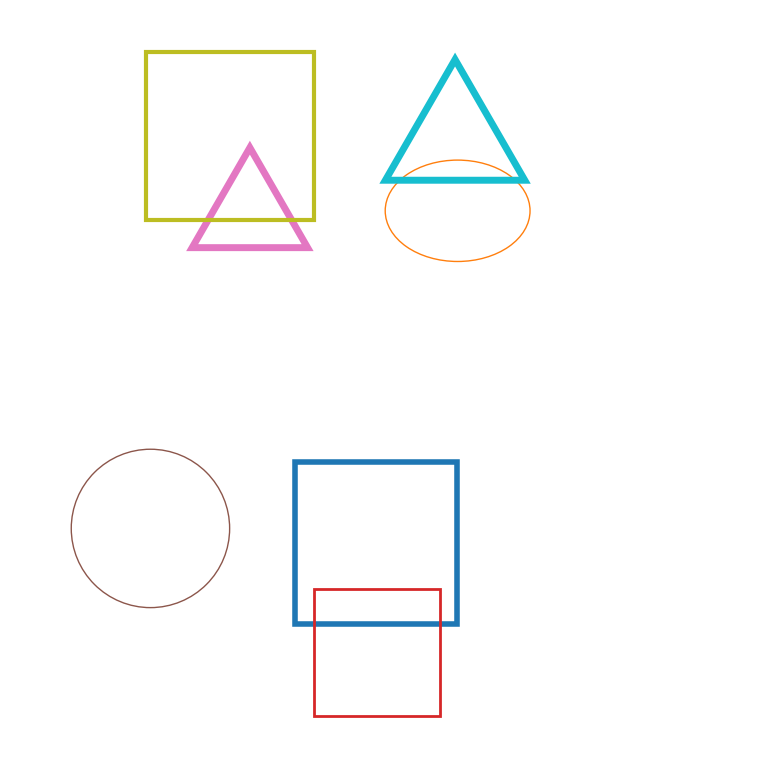[{"shape": "square", "thickness": 2, "radius": 0.53, "center": [0.488, 0.295]}, {"shape": "oval", "thickness": 0.5, "radius": 0.47, "center": [0.594, 0.726]}, {"shape": "square", "thickness": 1, "radius": 0.41, "center": [0.49, 0.152]}, {"shape": "circle", "thickness": 0.5, "radius": 0.51, "center": [0.195, 0.314]}, {"shape": "triangle", "thickness": 2.5, "radius": 0.43, "center": [0.325, 0.722]}, {"shape": "square", "thickness": 1.5, "radius": 0.55, "center": [0.298, 0.824]}, {"shape": "triangle", "thickness": 2.5, "radius": 0.52, "center": [0.591, 0.818]}]